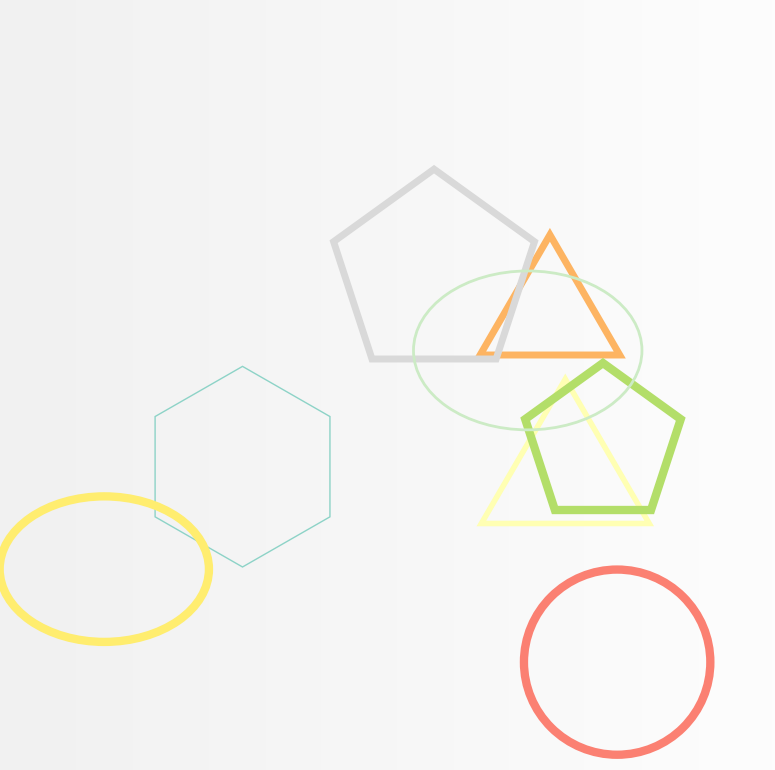[{"shape": "hexagon", "thickness": 0.5, "radius": 0.65, "center": [0.313, 0.394]}, {"shape": "triangle", "thickness": 2, "radius": 0.63, "center": [0.729, 0.383]}, {"shape": "circle", "thickness": 3, "radius": 0.6, "center": [0.796, 0.14]}, {"shape": "triangle", "thickness": 2.5, "radius": 0.52, "center": [0.71, 0.591]}, {"shape": "pentagon", "thickness": 3, "radius": 0.53, "center": [0.778, 0.423]}, {"shape": "pentagon", "thickness": 2.5, "radius": 0.68, "center": [0.56, 0.644]}, {"shape": "oval", "thickness": 1, "radius": 0.74, "center": [0.681, 0.545]}, {"shape": "oval", "thickness": 3, "radius": 0.68, "center": [0.135, 0.261]}]